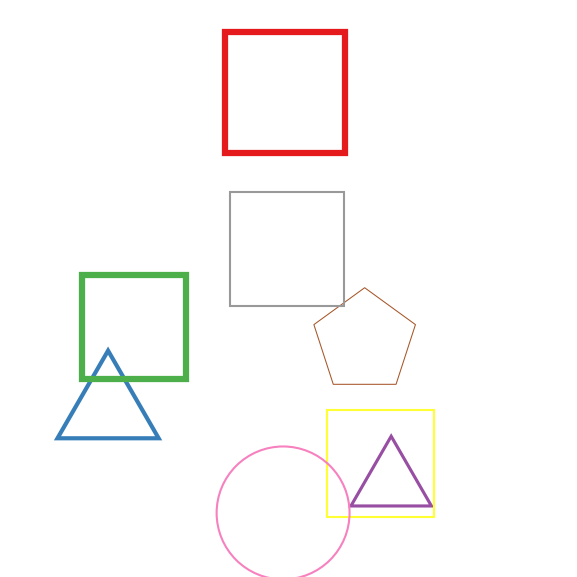[{"shape": "square", "thickness": 3, "radius": 0.52, "center": [0.494, 0.838]}, {"shape": "triangle", "thickness": 2, "radius": 0.51, "center": [0.187, 0.291]}, {"shape": "square", "thickness": 3, "radius": 0.45, "center": [0.232, 0.433]}, {"shape": "triangle", "thickness": 1.5, "radius": 0.4, "center": [0.677, 0.163]}, {"shape": "square", "thickness": 1, "radius": 0.46, "center": [0.66, 0.197]}, {"shape": "pentagon", "thickness": 0.5, "radius": 0.46, "center": [0.631, 0.408]}, {"shape": "circle", "thickness": 1, "radius": 0.58, "center": [0.49, 0.111]}, {"shape": "square", "thickness": 1, "radius": 0.5, "center": [0.497, 0.568]}]